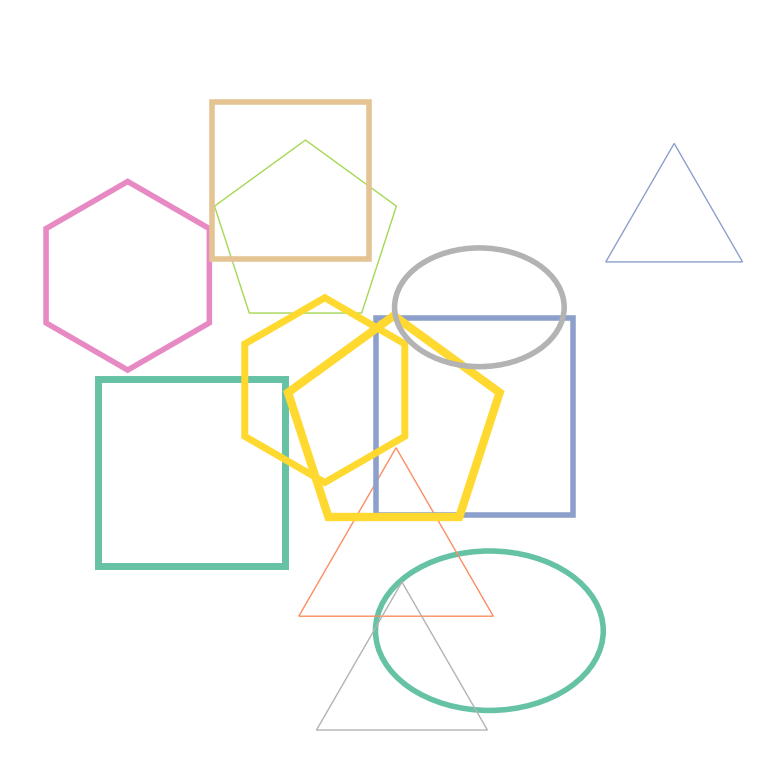[{"shape": "square", "thickness": 2.5, "radius": 0.61, "center": [0.249, 0.387]}, {"shape": "oval", "thickness": 2, "radius": 0.74, "center": [0.636, 0.181]}, {"shape": "triangle", "thickness": 0.5, "radius": 0.73, "center": [0.514, 0.273]}, {"shape": "triangle", "thickness": 0.5, "radius": 0.51, "center": [0.876, 0.711]}, {"shape": "square", "thickness": 2, "radius": 0.64, "center": [0.616, 0.459]}, {"shape": "hexagon", "thickness": 2, "radius": 0.61, "center": [0.166, 0.642]}, {"shape": "pentagon", "thickness": 0.5, "radius": 0.62, "center": [0.397, 0.694]}, {"shape": "pentagon", "thickness": 3, "radius": 0.72, "center": [0.511, 0.445]}, {"shape": "hexagon", "thickness": 2.5, "radius": 0.6, "center": [0.422, 0.493]}, {"shape": "square", "thickness": 2, "radius": 0.51, "center": [0.377, 0.765]}, {"shape": "oval", "thickness": 2, "radius": 0.55, "center": [0.623, 0.601]}, {"shape": "triangle", "thickness": 0.5, "radius": 0.64, "center": [0.522, 0.116]}]